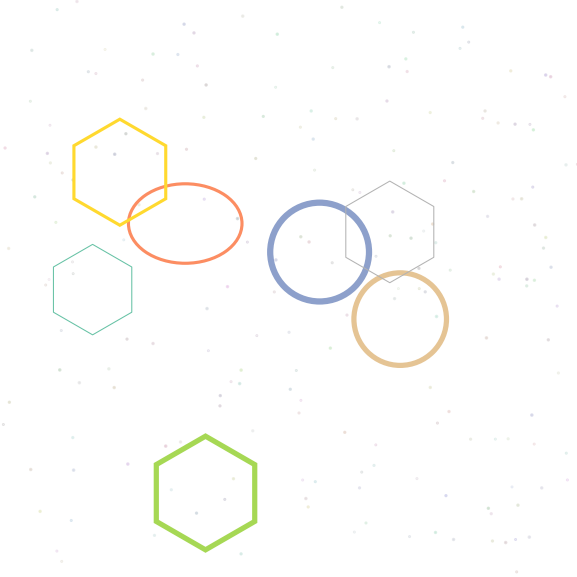[{"shape": "hexagon", "thickness": 0.5, "radius": 0.39, "center": [0.16, 0.498]}, {"shape": "oval", "thickness": 1.5, "radius": 0.49, "center": [0.321, 0.612]}, {"shape": "circle", "thickness": 3, "radius": 0.43, "center": [0.553, 0.563]}, {"shape": "hexagon", "thickness": 2.5, "radius": 0.49, "center": [0.356, 0.145]}, {"shape": "hexagon", "thickness": 1.5, "radius": 0.46, "center": [0.208, 0.701]}, {"shape": "circle", "thickness": 2.5, "radius": 0.4, "center": [0.693, 0.447]}, {"shape": "hexagon", "thickness": 0.5, "radius": 0.44, "center": [0.675, 0.598]}]